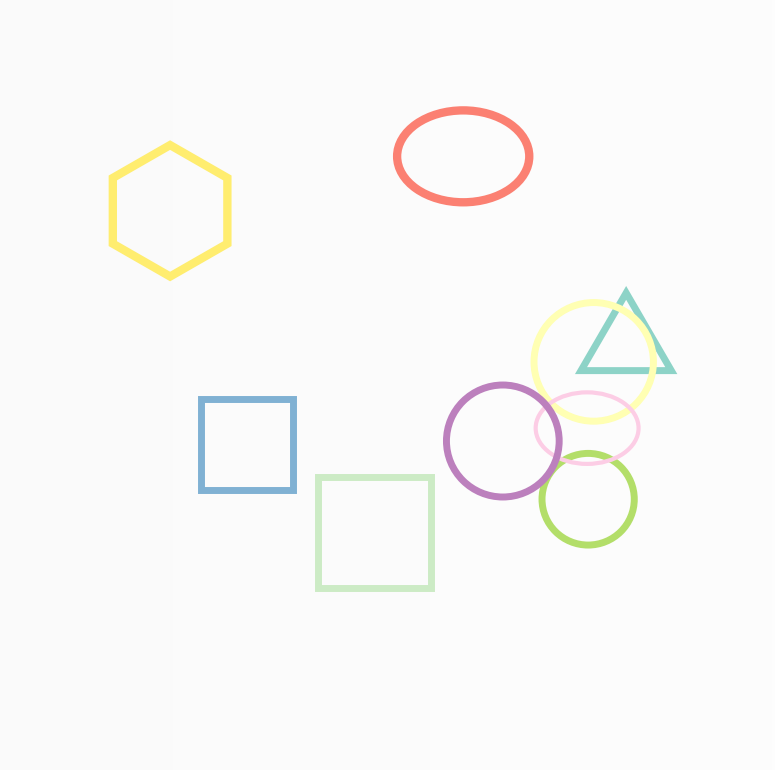[{"shape": "triangle", "thickness": 2.5, "radius": 0.34, "center": [0.808, 0.552]}, {"shape": "circle", "thickness": 2.5, "radius": 0.39, "center": [0.766, 0.53]}, {"shape": "oval", "thickness": 3, "radius": 0.43, "center": [0.598, 0.797]}, {"shape": "square", "thickness": 2.5, "radius": 0.3, "center": [0.319, 0.423]}, {"shape": "circle", "thickness": 2.5, "radius": 0.3, "center": [0.759, 0.352]}, {"shape": "oval", "thickness": 1.5, "radius": 0.33, "center": [0.758, 0.444]}, {"shape": "circle", "thickness": 2.5, "radius": 0.36, "center": [0.649, 0.427]}, {"shape": "square", "thickness": 2.5, "radius": 0.36, "center": [0.483, 0.308]}, {"shape": "hexagon", "thickness": 3, "radius": 0.43, "center": [0.219, 0.726]}]